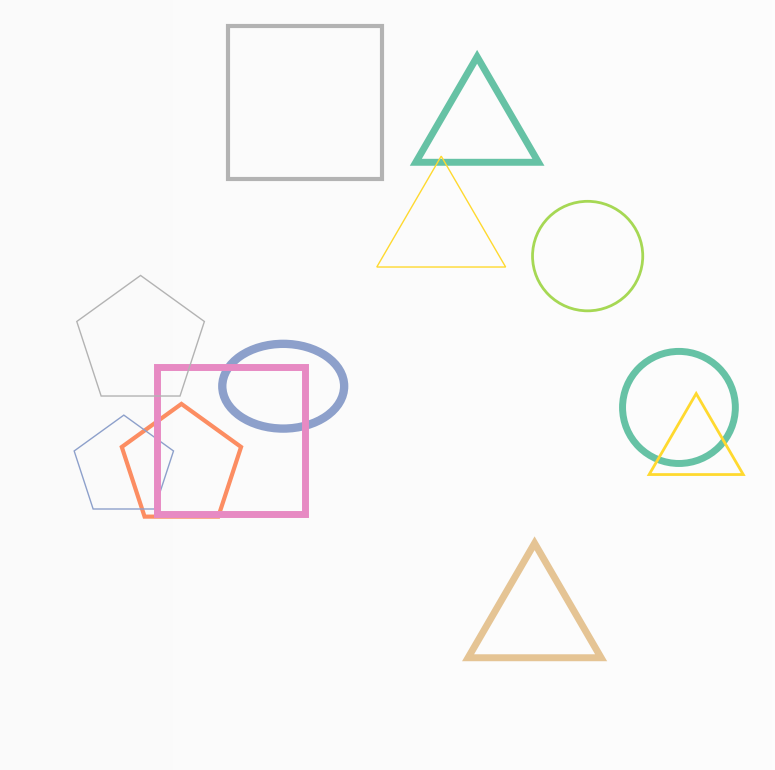[{"shape": "triangle", "thickness": 2.5, "radius": 0.46, "center": [0.616, 0.835]}, {"shape": "circle", "thickness": 2.5, "radius": 0.36, "center": [0.876, 0.471]}, {"shape": "pentagon", "thickness": 1.5, "radius": 0.4, "center": [0.234, 0.395]}, {"shape": "oval", "thickness": 3, "radius": 0.39, "center": [0.365, 0.498]}, {"shape": "pentagon", "thickness": 0.5, "radius": 0.34, "center": [0.16, 0.393]}, {"shape": "square", "thickness": 2.5, "radius": 0.48, "center": [0.298, 0.428]}, {"shape": "circle", "thickness": 1, "radius": 0.36, "center": [0.758, 0.667]}, {"shape": "triangle", "thickness": 1, "radius": 0.35, "center": [0.898, 0.419]}, {"shape": "triangle", "thickness": 0.5, "radius": 0.48, "center": [0.569, 0.701]}, {"shape": "triangle", "thickness": 2.5, "radius": 0.5, "center": [0.69, 0.195]}, {"shape": "pentagon", "thickness": 0.5, "radius": 0.43, "center": [0.181, 0.556]}, {"shape": "square", "thickness": 1.5, "radius": 0.5, "center": [0.393, 0.866]}]